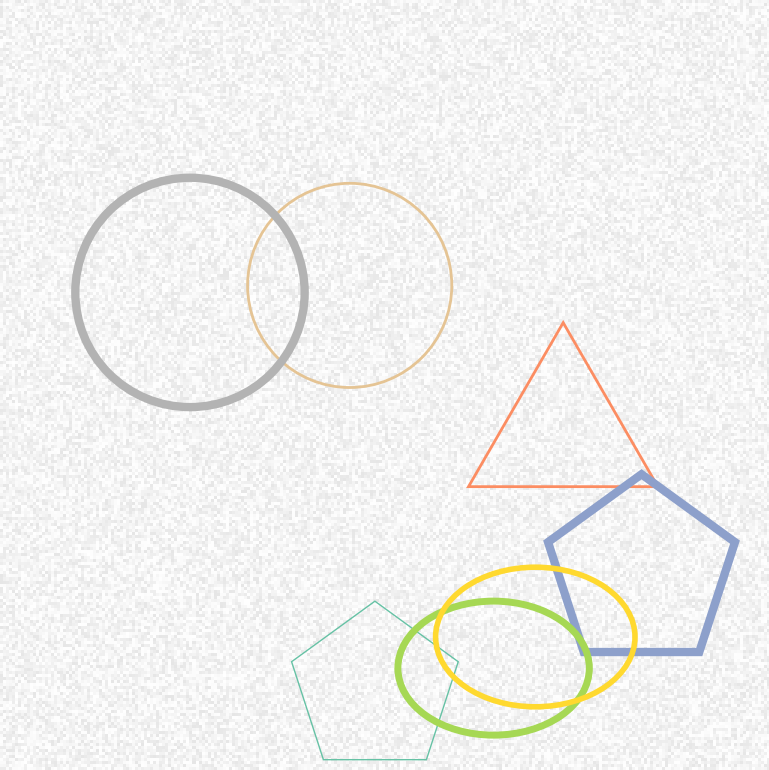[{"shape": "pentagon", "thickness": 0.5, "radius": 0.57, "center": [0.487, 0.105]}, {"shape": "triangle", "thickness": 1, "radius": 0.71, "center": [0.731, 0.439]}, {"shape": "pentagon", "thickness": 3, "radius": 0.64, "center": [0.833, 0.256]}, {"shape": "oval", "thickness": 2.5, "radius": 0.62, "center": [0.641, 0.132]}, {"shape": "oval", "thickness": 2, "radius": 0.65, "center": [0.695, 0.173]}, {"shape": "circle", "thickness": 1, "radius": 0.66, "center": [0.454, 0.629]}, {"shape": "circle", "thickness": 3, "radius": 0.74, "center": [0.247, 0.62]}]